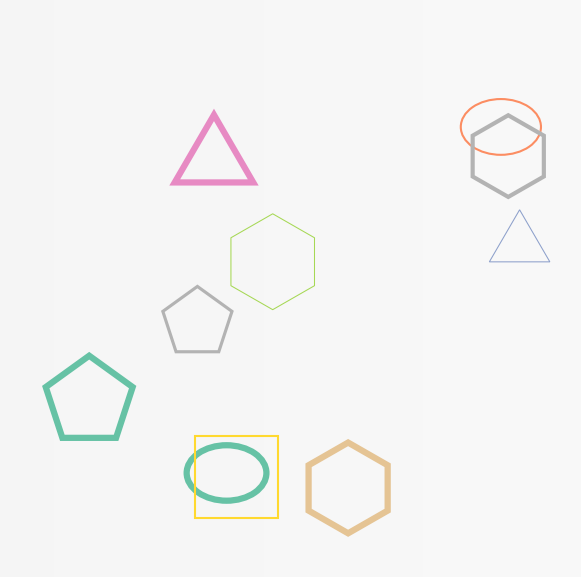[{"shape": "pentagon", "thickness": 3, "radius": 0.39, "center": [0.153, 0.305]}, {"shape": "oval", "thickness": 3, "radius": 0.34, "center": [0.39, 0.18]}, {"shape": "oval", "thickness": 1, "radius": 0.34, "center": [0.862, 0.779]}, {"shape": "triangle", "thickness": 0.5, "radius": 0.3, "center": [0.894, 0.576]}, {"shape": "triangle", "thickness": 3, "radius": 0.39, "center": [0.368, 0.722]}, {"shape": "hexagon", "thickness": 0.5, "radius": 0.42, "center": [0.469, 0.546]}, {"shape": "square", "thickness": 1, "radius": 0.35, "center": [0.407, 0.173]}, {"shape": "hexagon", "thickness": 3, "radius": 0.39, "center": [0.599, 0.154]}, {"shape": "pentagon", "thickness": 1.5, "radius": 0.31, "center": [0.34, 0.441]}, {"shape": "hexagon", "thickness": 2, "radius": 0.35, "center": [0.874, 0.729]}]